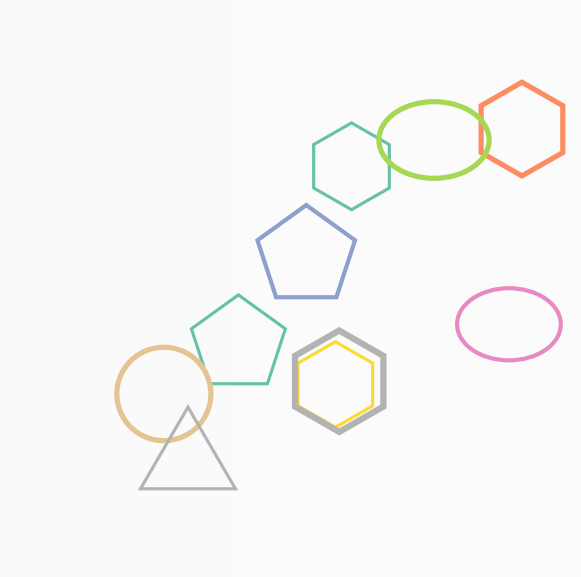[{"shape": "hexagon", "thickness": 1.5, "radius": 0.38, "center": [0.605, 0.711]}, {"shape": "pentagon", "thickness": 1.5, "radius": 0.42, "center": [0.41, 0.403]}, {"shape": "hexagon", "thickness": 2.5, "radius": 0.41, "center": [0.898, 0.776]}, {"shape": "pentagon", "thickness": 2, "radius": 0.44, "center": [0.527, 0.556]}, {"shape": "oval", "thickness": 2, "radius": 0.45, "center": [0.876, 0.438]}, {"shape": "oval", "thickness": 2.5, "radius": 0.47, "center": [0.747, 0.757]}, {"shape": "hexagon", "thickness": 1.5, "radius": 0.37, "center": [0.577, 0.333]}, {"shape": "circle", "thickness": 2.5, "radius": 0.4, "center": [0.282, 0.317]}, {"shape": "hexagon", "thickness": 3, "radius": 0.44, "center": [0.584, 0.339]}, {"shape": "triangle", "thickness": 1.5, "radius": 0.47, "center": [0.323, 0.2]}]